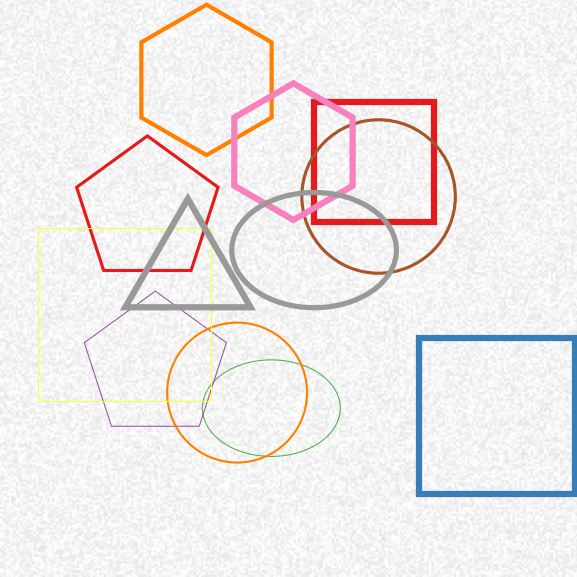[{"shape": "pentagon", "thickness": 1.5, "radius": 0.64, "center": [0.255, 0.635]}, {"shape": "square", "thickness": 3, "radius": 0.52, "center": [0.648, 0.719]}, {"shape": "square", "thickness": 3, "radius": 0.68, "center": [0.861, 0.278]}, {"shape": "oval", "thickness": 0.5, "radius": 0.6, "center": [0.47, 0.292]}, {"shape": "pentagon", "thickness": 0.5, "radius": 0.65, "center": [0.269, 0.366]}, {"shape": "hexagon", "thickness": 2, "radius": 0.65, "center": [0.358, 0.861]}, {"shape": "circle", "thickness": 1, "radius": 0.61, "center": [0.411, 0.319]}, {"shape": "square", "thickness": 0.5, "radius": 0.75, "center": [0.216, 0.454]}, {"shape": "circle", "thickness": 1.5, "radius": 0.66, "center": [0.656, 0.659]}, {"shape": "hexagon", "thickness": 3, "radius": 0.59, "center": [0.508, 0.737]}, {"shape": "triangle", "thickness": 3, "radius": 0.63, "center": [0.325, 0.53]}, {"shape": "oval", "thickness": 2.5, "radius": 0.71, "center": [0.544, 0.566]}]